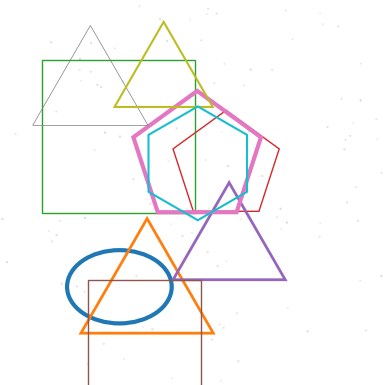[{"shape": "oval", "thickness": 3, "radius": 0.68, "center": [0.31, 0.255]}, {"shape": "triangle", "thickness": 2, "radius": 0.99, "center": [0.382, 0.234]}, {"shape": "square", "thickness": 1, "radius": 0.99, "center": [0.307, 0.645]}, {"shape": "pentagon", "thickness": 1, "radius": 0.73, "center": [0.587, 0.568]}, {"shape": "triangle", "thickness": 2, "radius": 0.84, "center": [0.595, 0.358]}, {"shape": "square", "thickness": 1, "radius": 0.73, "center": [0.375, 0.126]}, {"shape": "pentagon", "thickness": 3, "radius": 0.87, "center": [0.512, 0.59]}, {"shape": "triangle", "thickness": 0.5, "radius": 0.86, "center": [0.235, 0.761]}, {"shape": "triangle", "thickness": 1.5, "radius": 0.74, "center": [0.425, 0.796]}, {"shape": "hexagon", "thickness": 1.5, "radius": 0.74, "center": [0.514, 0.576]}]